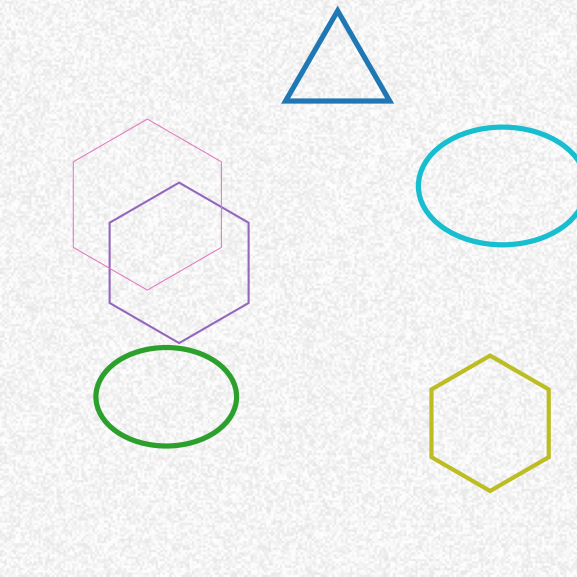[{"shape": "triangle", "thickness": 2.5, "radius": 0.52, "center": [0.585, 0.876]}, {"shape": "oval", "thickness": 2.5, "radius": 0.61, "center": [0.288, 0.312]}, {"shape": "hexagon", "thickness": 1, "radius": 0.69, "center": [0.31, 0.544]}, {"shape": "hexagon", "thickness": 0.5, "radius": 0.74, "center": [0.255, 0.645]}, {"shape": "hexagon", "thickness": 2, "radius": 0.59, "center": [0.849, 0.266]}, {"shape": "oval", "thickness": 2.5, "radius": 0.73, "center": [0.87, 0.677]}]